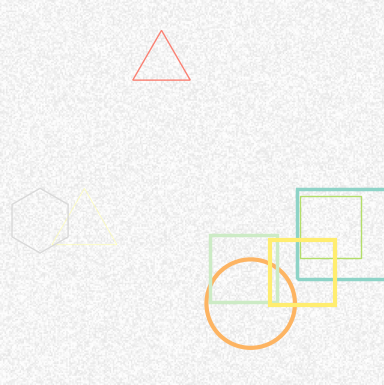[{"shape": "square", "thickness": 2.5, "radius": 0.58, "center": [0.886, 0.392]}, {"shape": "triangle", "thickness": 0.5, "radius": 0.49, "center": [0.219, 0.413]}, {"shape": "triangle", "thickness": 1, "radius": 0.43, "center": [0.42, 0.835]}, {"shape": "circle", "thickness": 3, "radius": 0.57, "center": [0.651, 0.211]}, {"shape": "square", "thickness": 1, "radius": 0.4, "center": [0.859, 0.41]}, {"shape": "hexagon", "thickness": 1, "radius": 0.42, "center": [0.104, 0.427]}, {"shape": "square", "thickness": 2.5, "radius": 0.44, "center": [0.633, 0.302]}, {"shape": "square", "thickness": 3, "radius": 0.42, "center": [0.787, 0.293]}]